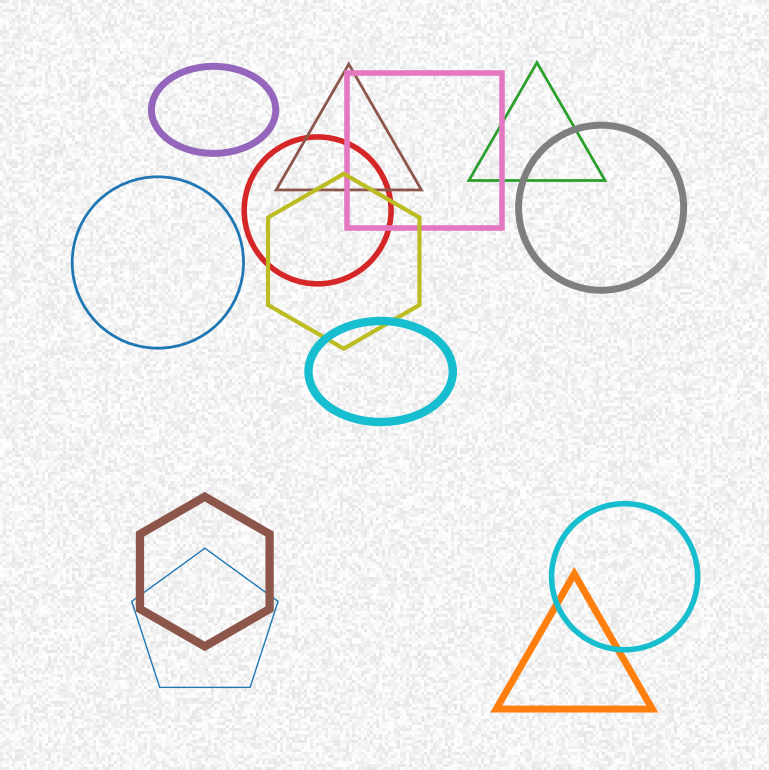[{"shape": "pentagon", "thickness": 0.5, "radius": 0.5, "center": [0.266, 0.188]}, {"shape": "circle", "thickness": 1, "radius": 0.56, "center": [0.205, 0.659]}, {"shape": "triangle", "thickness": 2.5, "radius": 0.59, "center": [0.746, 0.138]}, {"shape": "triangle", "thickness": 1, "radius": 0.51, "center": [0.697, 0.817]}, {"shape": "circle", "thickness": 2, "radius": 0.48, "center": [0.413, 0.727]}, {"shape": "oval", "thickness": 2.5, "radius": 0.4, "center": [0.277, 0.857]}, {"shape": "hexagon", "thickness": 3, "radius": 0.49, "center": [0.266, 0.258]}, {"shape": "triangle", "thickness": 1, "radius": 0.54, "center": [0.453, 0.808]}, {"shape": "square", "thickness": 2, "radius": 0.5, "center": [0.551, 0.805]}, {"shape": "circle", "thickness": 2.5, "radius": 0.54, "center": [0.781, 0.73]}, {"shape": "hexagon", "thickness": 1.5, "radius": 0.57, "center": [0.446, 0.661]}, {"shape": "circle", "thickness": 2, "radius": 0.47, "center": [0.811, 0.251]}, {"shape": "oval", "thickness": 3, "radius": 0.47, "center": [0.494, 0.518]}]